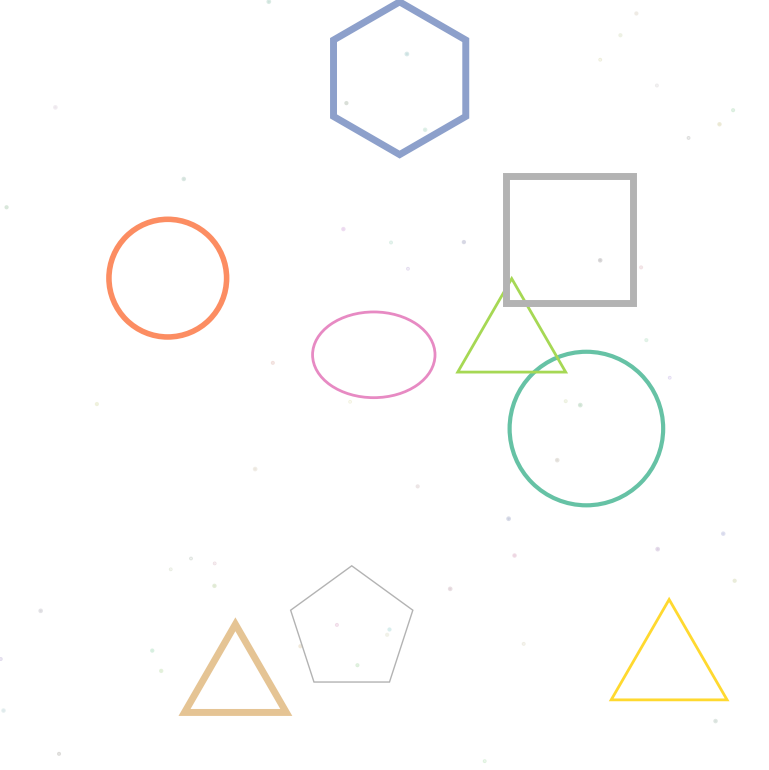[{"shape": "circle", "thickness": 1.5, "radius": 0.5, "center": [0.762, 0.443]}, {"shape": "circle", "thickness": 2, "radius": 0.38, "center": [0.218, 0.639]}, {"shape": "hexagon", "thickness": 2.5, "radius": 0.5, "center": [0.519, 0.898]}, {"shape": "oval", "thickness": 1, "radius": 0.4, "center": [0.485, 0.539]}, {"shape": "triangle", "thickness": 1, "radius": 0.4, "center": [0.665, 0.557]}, {"shape": "triangle", "thickness": 1, "radius": 0.43, "center": [0.869, 0.135]}, {"shape": "triangle", "thickness": 2.5, "radius": 0.38, "center": [0.306, 0.113]}, {"shape": "square", "thickness": 2.5, "radius": 0.41, "center": [0.74, 0.689]}, {"shape": "pentagon", "thickness": 0.5, "radius": 0.42, "center": [0.457, 0.182]}]